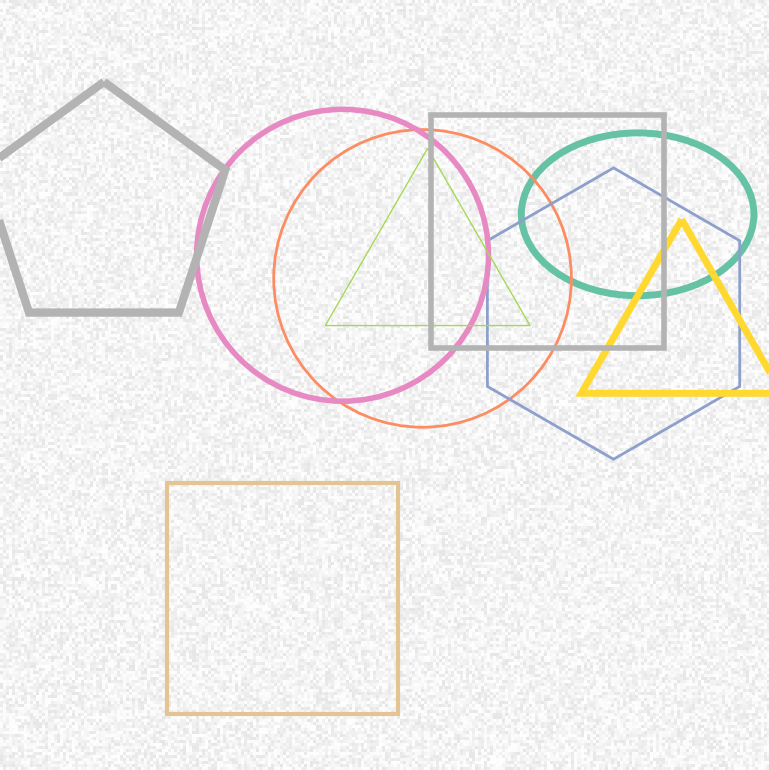[{"shape": "oval", "thickness": 2.5, "radius": 0.76, "center": [0.828, 0.722]}, {"shape": "circle", "thickness": 1, "radius": 0.97, "center": [0.549, 0.638]}, {"shape": "hexagon", "thickness": 1, "radius": 0.95, "center": [0.797, 0.593]}, {"shape": "circle", "thickness": 2, "radius": 0.95, "center": [0.445, 0.668]}, {"shape": "triangle", "thickness": 0.5, "radius": 0.77, "center": [0.555, 0.654]}, {"shape": "triangle", "thickness": 2.5, "radius": 0.75, "center": [0.885, 0.564]}, {"shape": "square", "thickness": 1.5, "radius": 0.75, "center": [0.367, 0.222]}, {"shape": "square", "thickness": 2, "radius": 0.76, "center": [0.711, 0.7]}, {"shape": "pentagon", "thickness": 3, "radius": 0.83, "center": [0.135, 0.728]}]